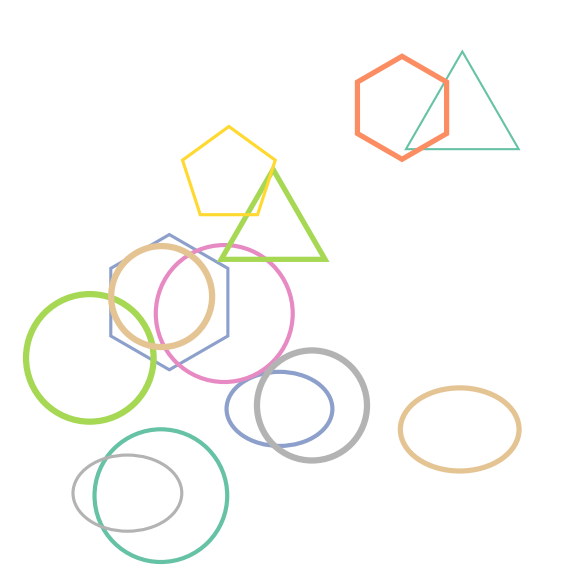[{"shape": "circle", "thickness": 2, "radius": 0.57, "center": [0.279, 0.141]}, {"shape": "triangle", "thickness": 1, "radius": 0.56, "center": [0.801, 0.797]}, {"shape": "hexagon", "thickness": 2.5, "radius": 0.45, "center": [0.696, 0.812]}, {"shape": "hexagon", "thickness": 1.5, "radius": 0.59, "center": [0.293, 0.476]}, {"shape": "oval", "thickness": 2, "radius": 0.46, "center": [0.484, 0.291]}, {"shape": "circle", "thickness": 2, "radius": 0.59, "center": [0.388, 0.456]}, {"shape": "triangle", "thickness": 2.5, "radius": 0.52, "center": [0.473, 0.602]}, {"shape": "circle", "thickness": 3, "radius": 0.55, "center": [0.156, 0.379]}, {"shape": "pentagon", "thickness": 1.5, "radius": 0.42, "center": [0.396, 0.696]}, {"shape": "oval", "thickness": 2.5, "radius": 0.51, "center": [0.796, 0.256]}, {"shape": "circle", "thickness": 3, "radius": 0.44, "center": [0.28, 0.486]}, {"shape": "oval", "thickness": 1.5, "radius": 0.47, "center": [0.221, 0.145]}, {"shape": "circle", "thickness": 3, "radius": 0.48, "center": [0.54, 0.297]}]